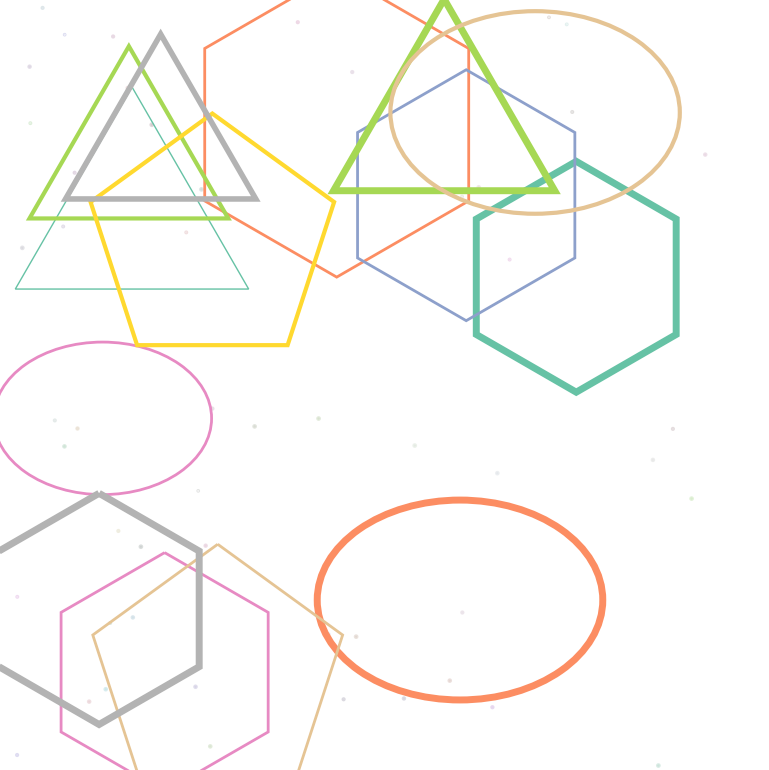[{"shape": "triangle", "thickness": 0.5, "radius": 0.87, "center": [0.171, 0.712]}, {"shape": "hexagon", "thickness": 2.5, "radius": 0.75, "center": [0.748, 0.641]}, {"shape": "hexagon", "thickness": 1, "radius": 0.99, "center": [0.437, 0.838]}, {"shape": "oval", "thickness": 2.5, "radius": 0.93, "center": [0.597, 0.221]}, {"shape": "hexagon", "thickness": 1, "radius": 0.81, "center": [0.605, 0.746]}, {"shape": "hexagon", "thickness": 1, "radius": 0.78, "center": [0.214, 0.127]}, {"shape": "oval", "thickness": 1, "radius": 0.71, "center": [0.133, 0.457]}, {"shape": "triangle", "thickness": 1.5, "radius": 0.75, "center": [0.167, 0.791]}, {"shape": "triangle", "thickness": 2.5, "radius": 0.83, "center": [0.577, 0.835]}, {"shape": "pentagon", "thickness": 1.5, "radius": 0.83, "center": [0.276, 0.686]}, {"shape": "oval", "thickness": 1.5, "radius": 0.94, "center": [0.695, 0.854]}, {"shape": "pentagon", "thickness": 1, "radius": 0.85, "center": [0.283, 0.123]}, {"shape": "triangle", "thickness": 2, "radius": 0.71, "center": [0.209, 0.813]}, {"shape": "hexagon", "thickness": 2.5, "radius": 0.75, "center": [0.129, 0.209]}]